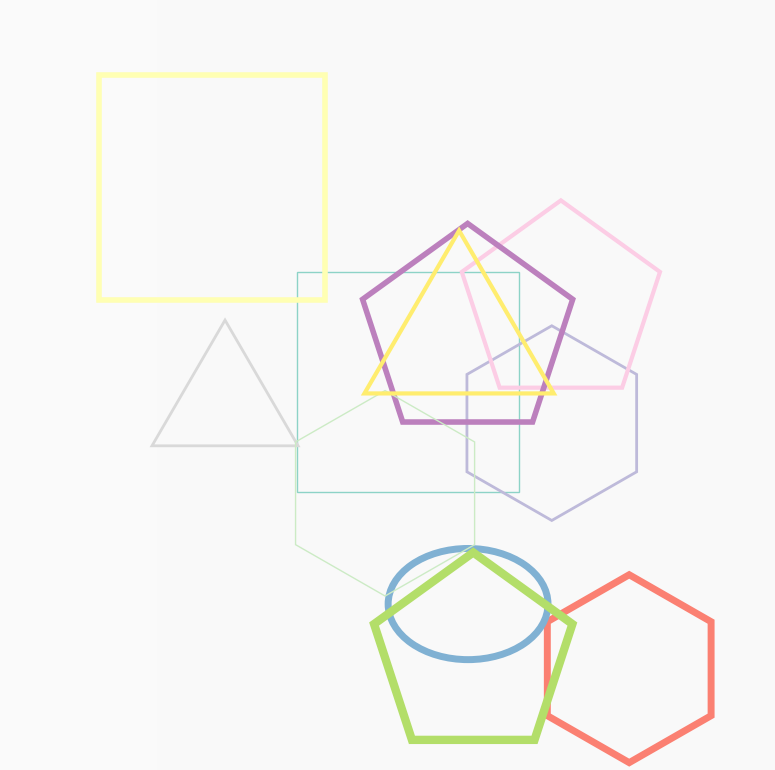[{"shape": "square", "thickness": 0.5, "radius": 0.72, "center": [0.526, 0.504]}, {"shape": "square", "thickness": 2, "radius": 0.73, "center": [0.274, 0.756]}, {"shape": "hexagon", "thickness": 1, "radius": 0.63, "center": [0.712, 0.45]}, {"shape": "hexagon", "thickness": 2.5, "radius": 0.61, "center": [0.812, 0.132]}, {"shape": "oval", "thickness": 2.5, "radius": 0.52, "center": [0.604, 0.216]}, {"shape": "pentagon", "thickness": 3, "radius": 0.67, "center": [0.611, 0.148]}, {"shape": "pentagon", "thickness": 1.5, "radius": 0.67, "center": [0.724, 0.605]}, {"shape": "triangle", "thickness": 1, "radius": 0.54, "center": [0.29, 0.475]}, {"shape": "pentagon", "thickness": 2, "radius": 0.71, "center": [0.603, 0.567]}, {"shape": "hexagon", "thickness": 0.5, "radius": 0.67, "center": [0.497, 0.359]}, {"shape": "triangle", "thickness": 1.5, "radius": 0.71, "center": [0.592, 0.56]}]